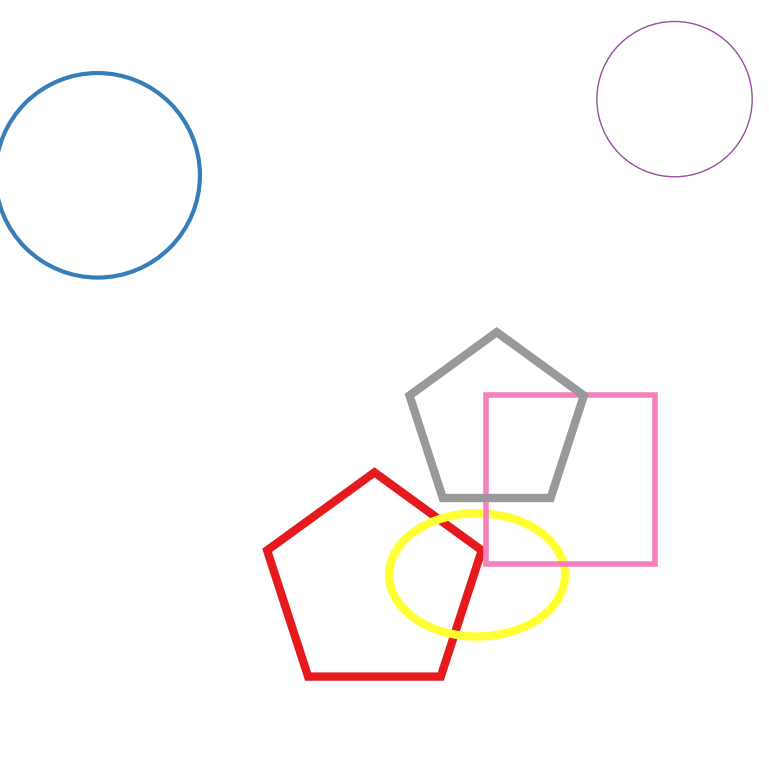[{"shape": "pentagon", "thickness": 3, "radius": 0.73, "center": [0.486, 0.24]}, {"shape": "circle", "thickness": 1.5, "radius": 0.66, "center": [0.127, 0.772]}, {"shape": "circle", "thickness": 0.5, "radius": 0.5, "center": [0.876, 0.871]}, {"shape": "oval", "thickness": 3, "radius": 0.57, "center": [0.619, 0.253]}, {"shape": "square", "thickness": 2, "radius": 0.55, "center": [0.74, 0.377]}, {"shape": "pentagon", "thickness": 3, "radius": 0.6, "center": [0.645, 0.45]}]